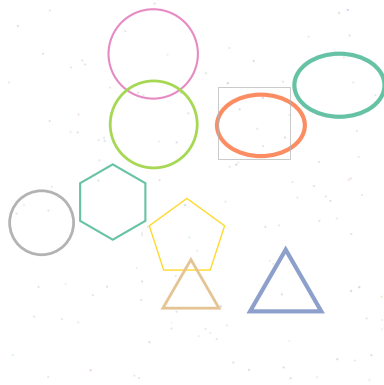[{"shape": "hexagon", "thickness": 1.5, "radius": 0.49, "center": [0.293, 0.475]}, {"shape": "oval", "thickness": 3, "radius": 0.58, "center": [0.882, 0.779]}, {"shape": "oval", "thickness": 3, "radius": 0.57, "center": [0.678, 0.674]}, {"shape": "triangle", "thickness": 3, "radius": 0.53, "center": [0.742, 0.245]}, {"shape": "circle", "thickness": 1.5, "radius": 0.58, "center": [0.398, 0.86]}, {"shape": "circle", "thickness": 2, "radius": 0.56, "center": [0.399, 0.677]}, {"shape": "pentagon", "thickness": 1, "radius": 0.51, "center": [0.486, 0.382]}, {"shape": "triangle", "thickness": 2, "radius": 0.42, "center": [0.496, 0.242]}, {"shape": "square", "thickness": 0.5, "radius": 0.47, "center": [0.66, 0.681]}, {"shape": "circle", "thickness": 2, "radius": 0.42, "center": [0.108, 0.421]}]